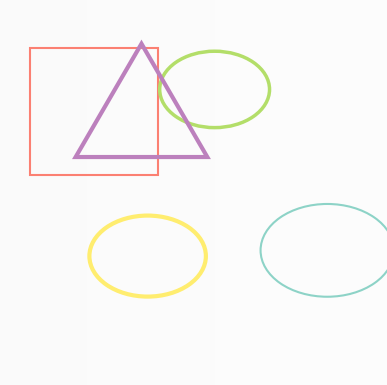[{"shape": "oval", "thickness": 1.5, "radius": 0.86, "center": [0.845, 0.35]}, {"shape": "square", "thickness": 1.5, "radius": 0.83, "center": [0.243, 0.711]}, {"shape": "oval", "thickness": 2.5, "radius": 0.71, "center": [0.554, 0.768]}, {"shape": "triangle", "thickness": 3, "radius": 0.98, "center": [0.365, 0.69]}, {"shape": "oval", "thickness": 3, "radius": 0.75, "center": [0.381, 0.335]}]